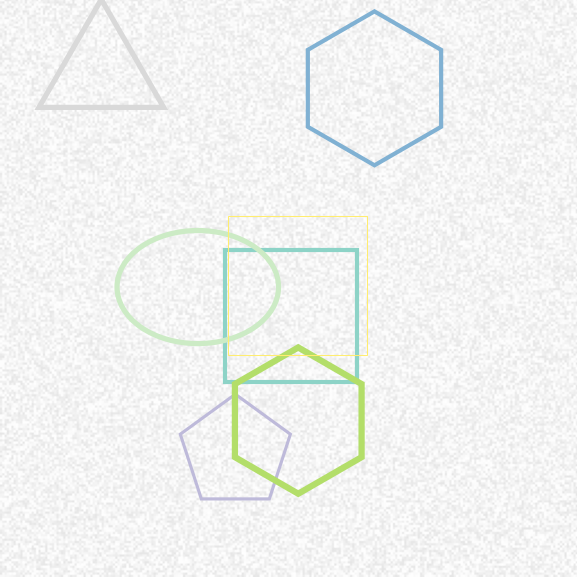[{"shape": "square", "thickness": 2, "radius": 0.57, "center": [0.504, 0.452]}, {"shape": "pentagon", "thickness": 1.5, "radius": 0.5, "center": [0.408, 0.216]}, {"shape": "hexagon", "thickness": 2, "radius": 0.67, "center": [0.648, 0.846]}, {"shape": "hexagon", "thickness": 3, "radius": 0.63, "center": [0.516, 0.271]}, {"shape": "triangle", "thickness": 2.5, "radius": 0.62, "center": [0.175, 0.876]}, {"shape": "oval", "thickness": 2.5, "radius": 0.7, "center": [0.343, 0.502]}, {"shape": "square", "thickness": 0.5, "radius": 0.6, "center": [0.515, 0.505]}]